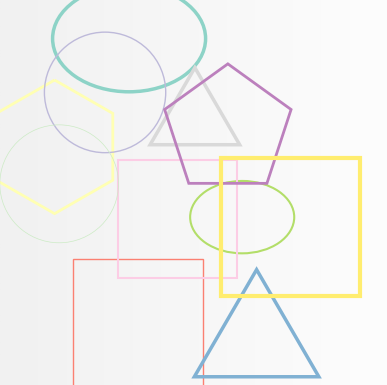[{"shape": "oval", "thickness": 2.5, "radius": 0.99, "center": [0.333, 0.9]}, {"shape": "hexagon", "thickness": 2, "radius": 0.87, "center": [0.141, 0.619]}, {"shape": "circle", "thickness": 1, "radius": 0.78, "center": [0.271, 0.76]}, {"shape": "square", "thickness": 1, "radius": 0.84, "center": [0.357, 0.16]}, {"shape": "triangle", "thickness": 2.5, "radius": 0.93, "center": [0.662, 0.114]}, {"shape": "oval", "thickness": 1.5, "radius": 0.67, "center": [0.625, 0.436]}, {"shape": "square", "thickness": 1.5, "radius": 0.77, "center": [0.458, 0.432]}, {"shape": "triangle", "thickness": 2.5, "radius": 0.67, "center": [0.503, 0.691]}, {"shape": "pentagon", "thickness": 2, "radius": 0.86, "center": [0.588, 0.663]}, {"shape": "circle", "thickness": 0.5, "radius": 0.77, "center": [0.153, 0.523]}, {"shape": "square", "thickness": 3, "radius": 0.9, "center": [0.75, 0.411]}]